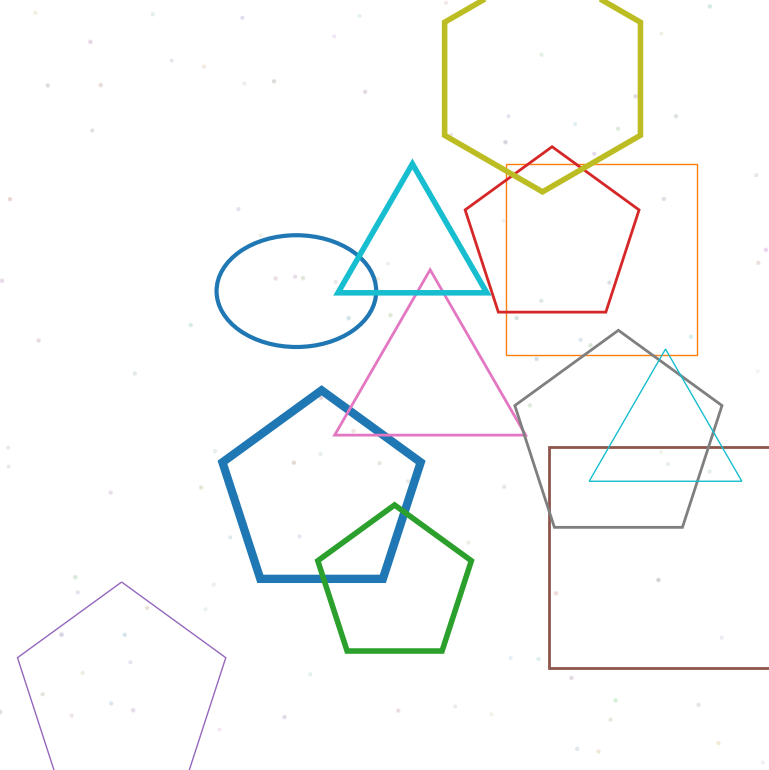[{"shape": "pentagon", "thickness": 3, "radius": 0.68, "center": [0.418, 0.358]}, {"shape": "oval", "thickness": 1.5, "radius": 0.52, "center": [0.385, 0.622]}, {"shape": "square", "thickness": 0.5, "radius": 0.62, "center": [0.781, 0.663]}, {"shape": "pentagon", "thickness": 2, "radius": 0.52, "center": [0.512, 0.239]}, {"shape": "pentagon", "thickness": 1, "radius": 0.59, "center": [0.717, 0.691]}, {"shape": "pentagon", "thickness": 0.5, "radius": 0.71, "center": [0.158, 0.102]}, {"shape": "square", "thickness": 1, "radius": 0.72, "center": [0.856, 0.276]}, {"shape": "triangle", "thickness": 1, "radius": 0.72, "center": [0.559, 0.506]}, {"shape": "pentagon", "thickness": 1, "radius": 0.71, "center": [0.803, 0.43]}, {"shape": "hexagon", "thickness": 2, "radius": 0.73, "center": [0.705, 0.898]}, {"shape": "triangle", "thickness": 0.5, "radius": 0.57, "center": [0.864, 0.432]}, {"shape": "triangle", "thickness": 2, "radius": 0.56, "center": [0.536, 0.676]}]